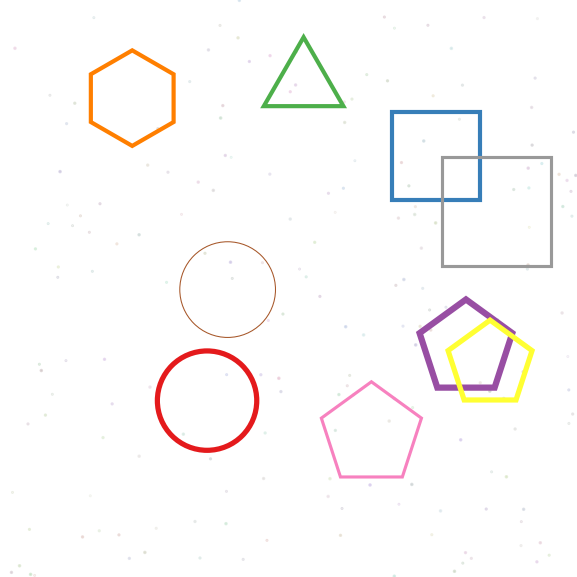[{"shape": "circle", "thickness": 2.5, "radius": 0.43, "center": [0.359, 0.305]}, {"shape": "square", "thickness": 2, "radius": 0.38, "center": [0.755, 0.729]}, {"shape": "triangle", "thickness": 2, "radius": 0.4, "center": [0.526, 0.855]}, {"shape": "pentagon", "thickness": 3, "radius": 0.42, "center": [0.807, 0.396]}, {"shape": "hexagon", "thickness": 2, "radius": 0.41, "center": [0.229, 0.829]}, {"shape": "pentagon", "thickness": 2.5, "radius": 0.38, "center": [0.849, 0.368]}, {"shape": "circle", "thickness": 0.5, "radius": 0.41, "center": [0.394, 0.498]}, {"shape": "pentagon", "thickness": 1.5, "radius": 0.46, "center": [0.643, 0.247]}, {"shape": "square", "thickness": 1.5, "radius": 0.47, "center": [0.859, 0.633]}]